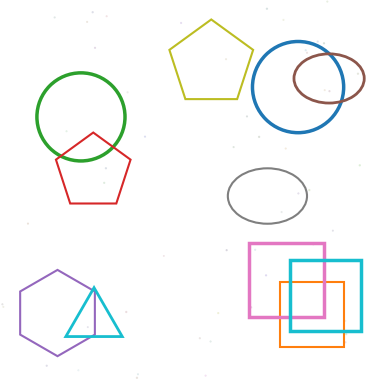[{"shape": "circle", "thickness": 2.5, "radius": 0.59, "center": [0.774, 0.774]}, {"shape": "square", "thickness": 1.5, "radius": 0.42, "center": [0.81, 0.182]}, {"shape": "circle", "thickness": 2.5, "radius": 0.57, "center": [0.21, 0.696]}, {"shape": "pentagon", "thickness": 1.5, "radius": 0.51, "center": [0.242, 0.554]}, {"shape": "hexagon", "thickness": 1.5, "radius": 0.56, "center": [0.149, 0.187]}, {"shape": "oval", "thickness": 2, "radius": 0.46, "center": [0.855, 0.796]}, {"shape": "square", "thickness": 2.5, "radius": 0.49, "center": [0.744, 0.272]}, {"shape": "oval", "thickness": 1.5, "radius": 0.51, "center": [0.695, 0.491]}, {"shape": "pentagon", "thickness": 1.5, "radius": 0.57, "center": [0.549, 0.835]}, {"shape": "triangle", "thickness": 2, "radius": 0.42, "center": [0.244, 0.168]}, {"shape": "square", "thickness": 2.5, "radius": 0.46, "center": [0.846, 0.233]}]